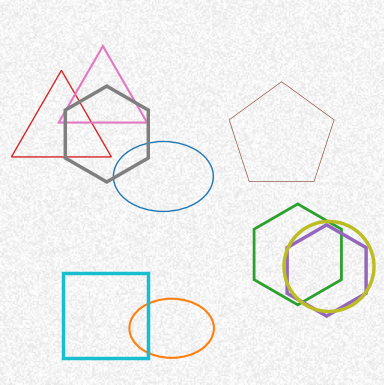[{"shape": "oval", "thickness": 1, "radius": 0.65, "center": [0.424, 0.542]}, {"shape": "oval", "thickness": 1.5, "radius": 0.55, "center": [0.446, 0.147]}, {"shape": "hexagon", "thickness": 2, "radius": 0.65, "center": [0.773, 0.339]}, {"shape": "triangle", "thickness": 1, "radius": 0.75, "center": [0.16, 0.667]}, {"shape": "hexagon", "thickness": 2.5, "radius": 0.59, "center": [0.848, 0.298]}, {"shape": "pentagon", "thickness": 0.5, "radius": 0.72, "center": [0.731, 0.644]}, {"shape": "triangle", "thickness": 1.5, "radius": 0.66, "center": [0.267, 0.748]}, {"shape": "hexagon", "thickness": 2.5, "radius": 0.62, "center": [0.277, 0.652]}, {"shape": "circle", "thickness": 2.5, "radius": 0.58, "center": [0.854, 0.308]}, {"shape": "square", "thickness": 2.5, "radius": 0.55, "center": [0.274, 0.181]}]